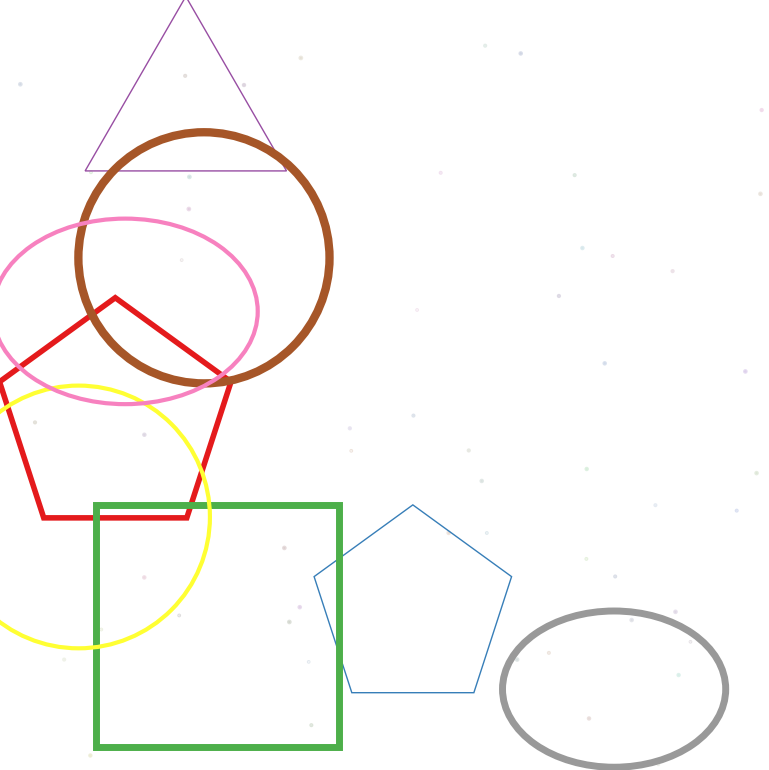[{"shape": "pentagon", "thickness": 2, "radius": 0.79, "center": [0.15, 0.455]}, {"shape": "pentagon", "thickness": 0.5, "radius": 0.67, "center": [0.536, 0.209]}, {"shape": "square", "thickness": 2.5, "radius": 0.79, "center": [0.282, 0.187]}, {"shape": "triangle", "thickness": 0.5, "radius": 0.76, "center": [0.241, 0.854]}, {"shape": "circle", "thickness": 1.5, "radius": 0.85, "center": [0.102, 0.329]}, {"shape": "circle", "thickness": 3, "radius": 0.82, "center": [0.265, 0.665]}, {"shape": "oval", "thickness": 1.5, "radius": 0.86, "center": [0.163, 0.596]}, {"shape": "oval", "thickness": 2.5, "radius": 0.72, "center": [0.798, 0.105]}]